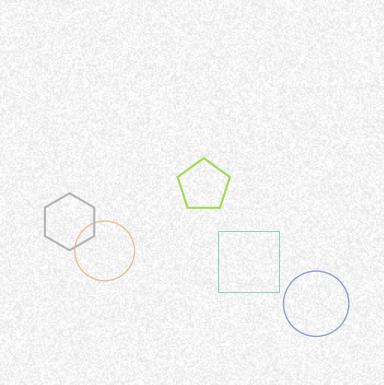[{"shape": "square", "thickness": 0.5, "radius": 0.4, "center": [0.647, 0.321]}, {"shape": "circle", "thickness": 1, "radius": 0.42, "center": [0.821, 0.211]}, {"shape": "pentagon", "thickness": 1.5, "radius": 0.36, "center": [0.529, 0.518]}, {"shape": "circle", "thickness": 1, "radius": 0.39, "center": [0.272, 0.348]}, {"shape": "hexagon", "thickness": 1.5, "radius": 0.37, "center": [0.181, 0.424]}]